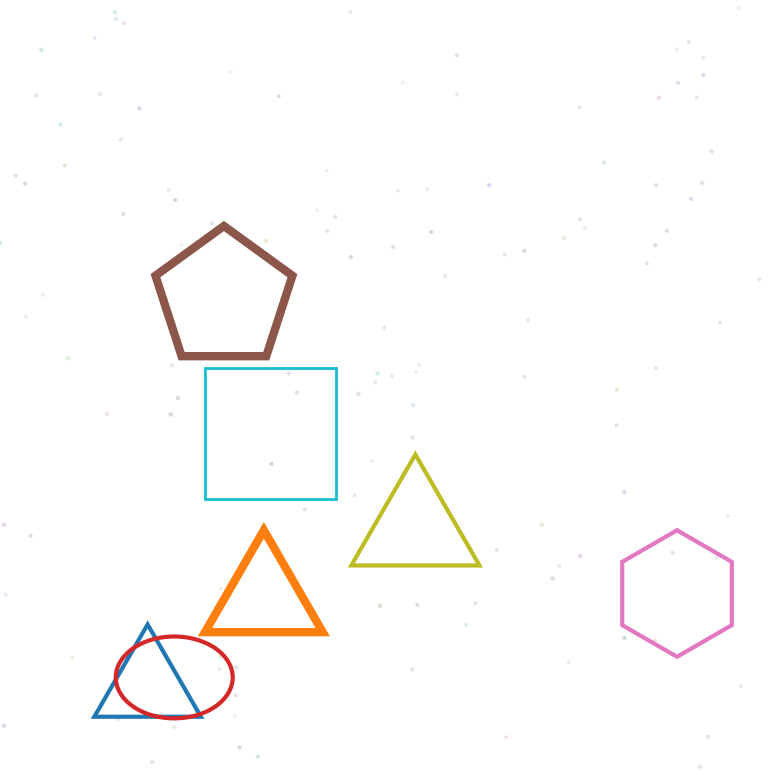[{"shape": "triangle", "thickness": 1.5, "radius": 0.4, "center": [0.192, 0.109]}, {"shape": "triangle", "thickness": 3, "radius": 0.44, "center": [0.343, 0.223]}, {"shape": "oval", "thickness": 1.5, "radius": 0.38, "center": [0.226, 0.12]}, {"shape": "pentagon", "thickness": 3, "radius": 0.47, "center": [0.291, 0.613]}, {"shape": "hexagon", "thickness": 1.5, "radius": 0.41, "center": [0.879, 0.229]}, {"shape": "triangle", "thickness": 1.5, "radius": 0.48, "center": [0.539, 0.314]}, {"shape": "square", "thickness": 1, "radius": 0.43, "center": [0.351, 0.437]}]